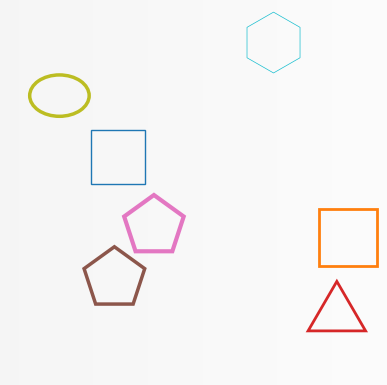[{"shape": "square", "thickness": 1, "radius": 0.35, "center": [0.304, 0.592]}, {"shape": "square", "thickness": 2, "radius": 0.37, "center": [0.897, 0.384]}, {"shape": "triangle", "thickness": 2, "radius": 0.43, "center": [0.869, 0.183]}, {"shape": "pentagon", "thickness": 2.5, "radius": 0.41, "center": [0.295, 0.277]}, {"shape": "pentagon", "thickness": 3, "radius": 0.4, "center": [0.397, 0.413]}, {"shape": "oval", "thickness": 2.5, "radius": 0.38, "center": [0.153, 0.752]}, {"shape": "hexagon", "thickness": 0.5, "radius": 0.4, "center": [0.706, 0.889]}]